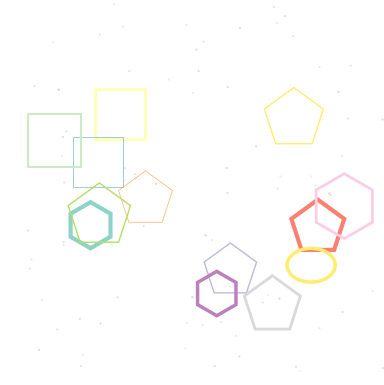[{"shape": "hexagon", "thickness": 3, "radius": 0.3, "center": [0.235, 0.415]}, {"shape": "square", "thickness": 2, "radius": 0.33, "center": [0.312, 0.704]}, {"shape": "pentagon", "thickness": 1, "radius": 0.36, "center": [0.598, 0.297]}, {"shape": "pentagon", "thickness": 3, "radius": 0.36, "center": [0.825, 0.409]}, {"shape": "square", "thickness": 0.5, "radius": 0.32, "center": [0.255, 0.58]}, {"shape": "pentagon", "thickness": 0.5, "radius": 0.37, "center": [0.378, 0.482]}, {"shape": "pentagon", "thickness": 1, "radius": 0.43, "center": [0.258, 0.44]}, {"shape": "hexagon", "thickness": 2, "radius": 0.42, "center": [0.894, 0.465]}, {"shape": "pentagon", "thickness": 2, "radius": 0.38, "center": [0.708, 0.207]}, {"shape": "hexagon", "thickness": 2.5, "radius": 0.29, "center": [0.563, 0.238]}, {"shape": "square", "thickness": 1.5, "radius": 0.34, "center": [0.142, 0.635]}, {"shape": "pentagon", "thickness": 1, "radius": 0.4, "center": [0.763, 0.692]}, {"shape": "oval", "thickness": 2.5, "radius": 0.31, "center": [0.808, 0.311]}]